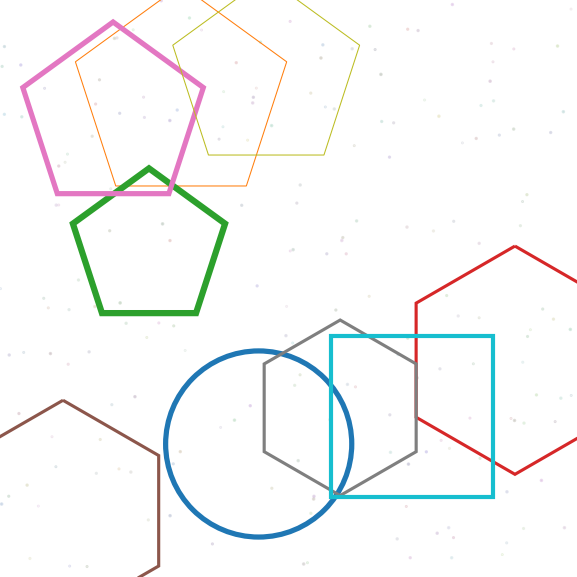[{"shape": "circle", "thickness": 2.5, "radius": 0.81, "center": [0.448, 0.23]}, {"shape": "pentagon", "thickness": 0.5, "radius": 0.96, "center": [0.314, 0.833]}, {"shape": "pentagon", "thickness": 3, "radius": 0.69, "center": [0.258, 0.569]}, {"shape": "hexagon", "thickness": 1.5, "radius": 0.99, "center": [0.892, 0.375]}, {"shape": "hexagon", "thickness": 1.5, "radius": 0.96, "center": [0.109, 0.115]}, {"shape": "pentagon", "thickness": 2.5, "radius": 0.82, "center": [0.196, 0.797]}, {"shape": "hexagon", "thickness": 1.5, "radius": 0.76, "center": [0.589, 0.293]}, {"shape": "pentagon", "thickness": 0.5, "radius": 0.85, "center": [0.461, 0.868]}, {"shape": "square", "thickness": 2, "radius": 0.7, "center": [0.714, 0.278]}]